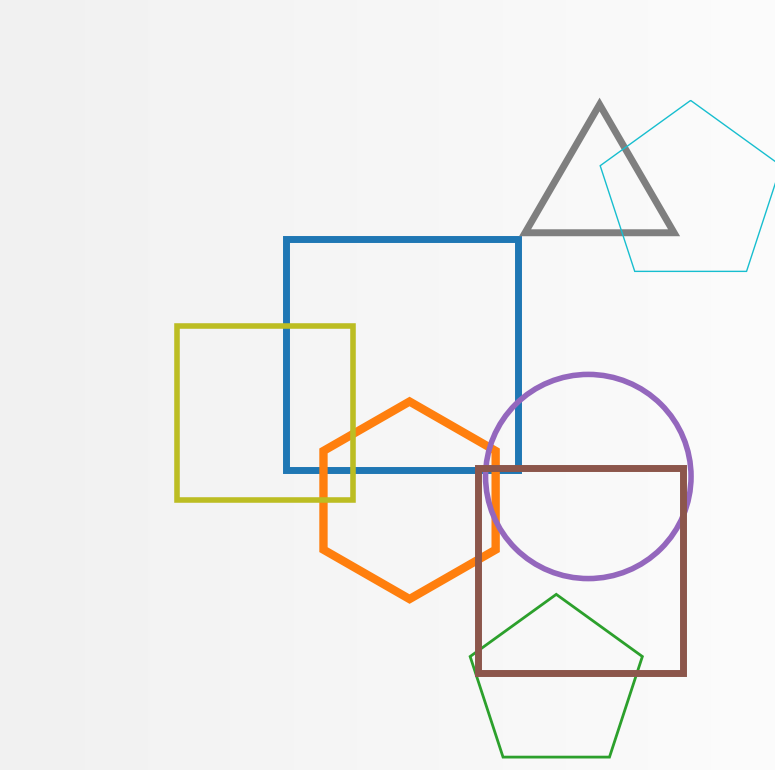[{"shape": "square", "thickness": 2.5, "radius": 0.75, "center": [0.519, 0.54]}, {"shape": "hexagon", "thickness": 3, "radius": 0.64, "center": [0.528, 0.35]}, {"shape": "pentagon", "thickness": 1, "radius": 0.58, "center": [0.718, 0.111]}, {"shape": "circle", "thickness": 2, "radius": 0.66, "center": [0.759, 0.381]}, {"shape": "square", "thickness": 2.5, "radius": 0.66, "center": [0.749, 0.259]}, {"shape": "triangle", "thickness": 2.5, "radius": 0.55, "center": [0.774, 0.753]}, {"shape": "square", "thickness": 2, "radius": 0.57, "center": [0.342, 0.463]}, {"shape": "pentagon", "thickness": 0.5, "radius": 0.61, "center": [0.891, 0.747]}]